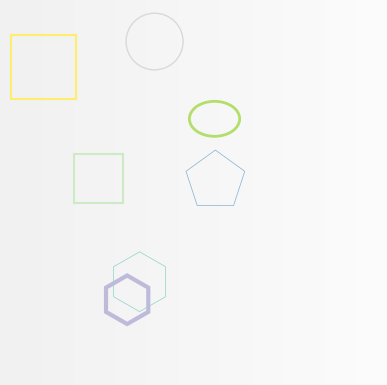[{"shape": "hexagon", "thickness": 0.5, "radius": 0.39, "center": [0.36, 0.268]}, {"shape": "hexagon", "thickness": 3, "radius": 0.32, "center": [0.328, 0.221]}, {"shape": "pentagon", "thickness": 0.5, "radius": 0.4, "center": [0.556, 0.53]}, {"shape": "oval", "thickness": 2, "radius": 0.32, "center": [0.554, 0.691]}, {"shape": "circle", "thickness": 1, "radius": 0.37, "center": [0.399, 0.892]}, {"shape": "square", "thickness": 1.5, "radius": 0.32, "center": [0.255, 0.536]}, {"shape": "square", "thickness": 1.5, "radius": 0.42, "center": [0.113, 0.826]}]